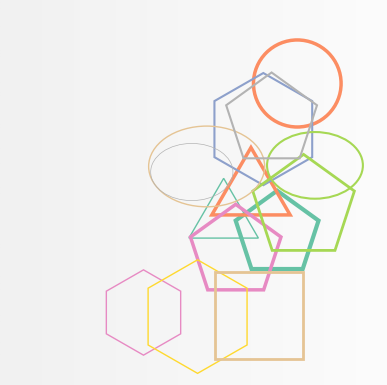[{"shape": "pentagon", "thickness": 3, "radius": 0.56, "center": [0.715, 0.392]}, {"shape": "triangle", "thickness": 1, "radius": 0.52, "center": [0.577, 0.433]}, {"shape": "circle", "thickness": 2.5, "radius": 0.57, "center": [0.767, 0.783]}, {"shape": "triangle", "thickness": 2.5, "radius": 0.58, "center": [0.648, 0.5]}, {"shape": "hexagon", "thickness": 1.5, "radius": 0.73, "center": [0.68, 0.665]}, {"shape": "pentagon", "thickness": 2.5, "radius": 0.61, "center": [0.608, 0.347]}, {"shape": "hexagon", "thickness": 1, "radius": 0.55, "center": [0.37, 0.188]}, {"shape": "pentagon", "thickness": 2, "radius": 0.69, "center": [0.783, 0.461]}, {"shape": "oval", "thickness": 1.5, "radius": 0.62, "center": [0.813, 0.57]}, {"shape": "hexagon", "thickness": 1, "radius": 0.74, "center": [0.51, 0.178]}, {"shape": "square", "thickness": 2, "radius": 0.57, "center": [0.668, 0.18]}, {"shape": "oval", "thickness": 1, "radius": 0.75, "center": [0.533, 0.568]}, {"shape": "pentagon", "thickness": 1.5, "radius": 0.62, "center": [0.701, 0.688]}, {"shape": "oval", "thickness": 0.5, "radius": 0.53, "center": [0.495, 0.553]}]